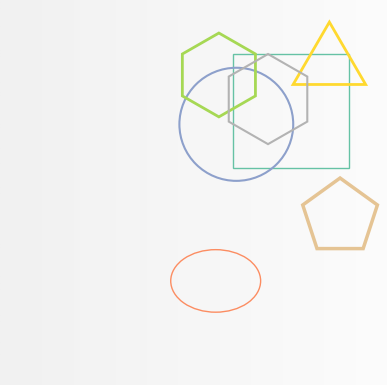[{"shape": "square", "thickness": 1, "radius": 0.75, "center": [0.751, 0.712]}, {"shape": "oval", "thickness": 1, "radius": 0.58, "center": [0.557, 0.27]}, {"shape": "circle", "thickness": 1.5, "radius": 0.73, "center": [0.61, 0.677]}, {"shape": "hexagon", "thickness": 2, "radius": 0.54, "center": [0.565, 0.805]}, {"shape": "triangle", "thickness": 2, "radius": 0.54, "center": [0.85, 0.835]}, {"shape": "pentagon", "thickness": 2.5, "radius": 0.51, "center": [0.878, 0.436]}, {"shape": "hexagon", "thickness": 1.5, "radius": 0.59, "center": [0.692, 0.743]}]